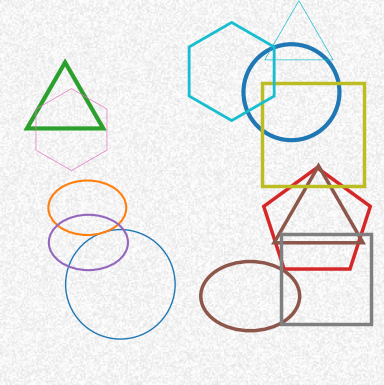[{"shape": "circle", "thickness": 3, "radius": 0.62, "center": [0.757, 0.76]}, {"shape": "circle", "thickness": 1, "radius": 0.71, "center": [0.313, 0.262]}, {"shape": "oval", "thickness": 1.5, "radius": 0.51, "center": [0.227, 0.46]}, {"shape": "triangle", "thickness": 3, "radius": 0.57, "center": [0.169, 0.724]}, {"shape": "pentagon", "thickness": 2.5, "radius": 0.73, "center": [0.823, 0.419]}, {"shape": "oval", "thickness": 1.5, "radius": 0.51, "center": [0.23, 0.37]}, {"shape": "oval", "thickness": 2.5, "radius": 0.64, "center": [0.65, 0.231]}, {"shape": "triangle", "thickness": 2.5, "radius": 0.67, "center": [0.827, 0.436]}, {"shape": "hexagon", "thickness": 0.5, "radius": 0.53, "center": [0.186, 0.663]}, {"shape": "square", "thickness": 2.5, "radius": 0.59, "center": [0.846, 0.275]}, {"shape": "square", "thickness": 2.5, "radius": 0.67, "center": [0.812, 0.65]}, {"shape": "hexagon", "thickness": 2, "radius": 0.64, "center": [0.602, 0.814]}, {"shape": "triangle", "thickness": 0.5, "radius": 0.51, "center": [0.776, 0.896]}]